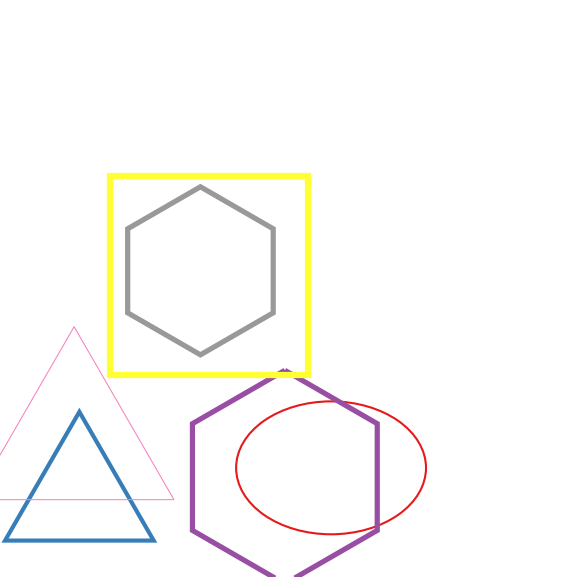[{"shape": "oval", "thickness": 1, "radius": 0.82, "center": [0.573, 0.189]}, {"shape": "triangle", "thickness": 2, "radius": 0.74, "center": [0.137, 0.137]}, {"shape": "hexagon", "thickness": 2.5, "radius": 0.92, "center": [0.493, 0.173]}, {"shape": "square", "thickness": 3, "radius": 0.86, "center": [0.362, 0.522]}, {"shape": "triangle", "thickness": 0.5, "radius": 1.0, "center": [0.128, 0.234]}, {"shape": "hexagon", "thickness": 2.5, "radius": 0.73, "center": [0.347, 0.53]}]